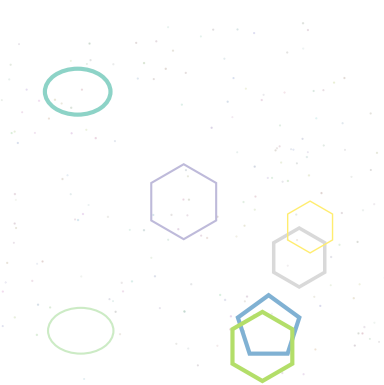[{"shape": "oval", "thickness": 3, "radius": 0.43, "center": [0.202, 0.762]}, {"shape": "hexagon", "thickness": 1.5, "radius": 0.49, "center": [0.477, 0.476]}, {"shape": "pentagon", "thickness": 3, "radius": 0.42, "center": [0.698, 0.149]}, {"shape": "hexagon", "thickness": 3, "radius": 0.45, "center": [0.682, 0.1]}, {"shape": "hexagon", "thickness": 2.5, "radius": 0.38, "center": [0.777, 0.331]}, {"shape": "oval", "thickness": 1.5, "radius": 0.42, "center": [0.21, 0.141]}, {"shape": "hexagon", "thickness": 1, "radius": 0.34, "center": [0.805, 0.41]}]